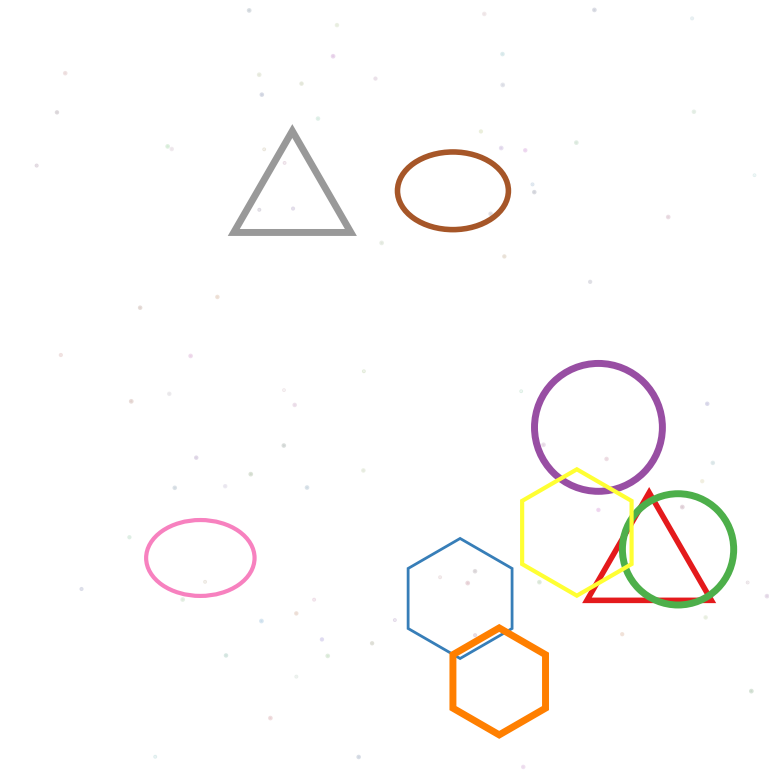[{"shape": "triangle", "thickness": 2, "radius": 0.47, "center": [0.843, 0.267]}, {"shape": "hexagon", "thickness": 1, "radius": 0.39, "center": [0.598, 0.223]}, {"shape": "circle", "thickness": 2.5, "radius": 0.36, "center": [0.881, 0.287]}, {"shape": "circle", "thickness": 2.5, "radius": 0.42, "center": [0.777, 0.445]}, {"shape": "hexagon", "thickness": 2.5, "radius": 0.35, "center": [0.648, 0.115]}, {"shape": "hexagon", "thickness": 1.5, "radius": 0.41, "center": [0.749, 0.308]}, {"shape": "oval", "thickness": 2, "radius": 0.36, "center": [0.588, 0.752]}, {"shape": "oval", "thickness": 1.5, "radius": 0.35, "center": [0.26, 0.275]}, {"shape": "triangle", "thickness": 2.5, "radius": 0.44, "center": [0.38, 0.742]}]